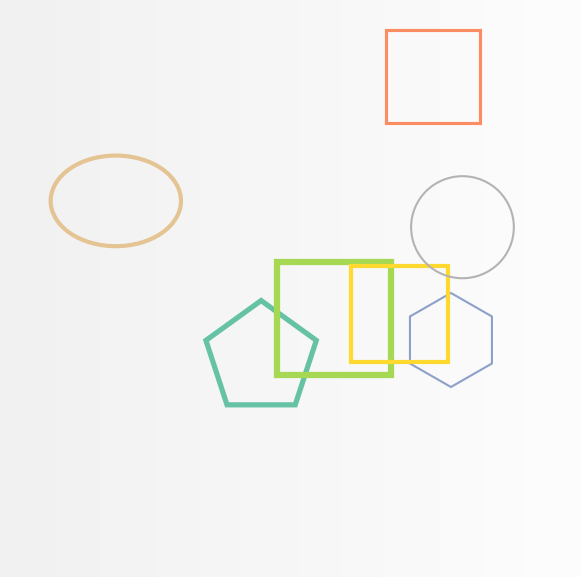[{"shape": "pentagon", "thickness": 2.5, "radius": 0.5, "center": [0.449, 0.379]}, {"shape": "square", "thickness": 1.5, "radius": 0.4, "center": [0.745, 0.867]}, {"shape": "hexagon", "thickness": 1, "radius": 0.41, "center": [0.776, 0.41]}, {"shape": "square", "thickness": 3, "radius": 0.49, "center": [0.575, 0.448]}, {"shape": "square", "thickness": 2, "radius": 0.42, "center": [0.688, 0.455]}, {"shape": "oval", "thickness": 2, "radius": 0.56, "center": [0.199, 0.651]}, {"shape": "circle", "thickness": 1, "radius": 0.44, "center": [0.796, 0.606]}]